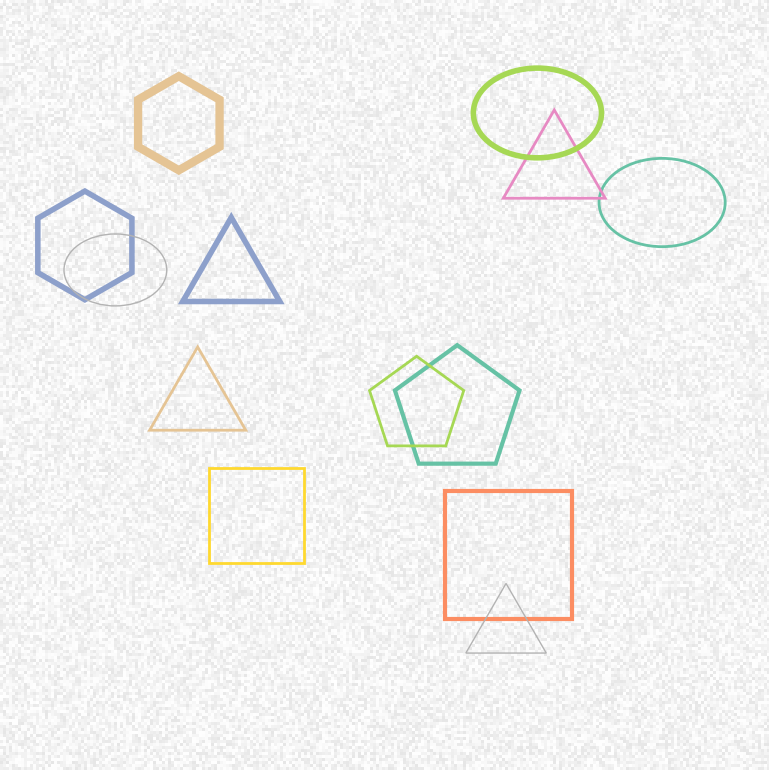[{"shape": "oval", "thickness": 1, "radius": 0.41, "center": [0.86, 0.737]}, {"shape": "pentagon", "thickness": 1.5, "radius": 0.43, "center": [0.594, 0.467]}, {"shape": "square", "thickness": 1.5, "radius": 0.41, "center": [0.66, 0.279]}, {"shape": "triangle", "thickness": 2, "radius": 0.36, "center": [0.3, 0.645]}, {"shape": "hexagon", "thickness": 2, "radius": 0.35, "center": [0.11, 0.681]}, {"shape": "triangle", "thickness": 1, "radius": 0.38, "center": [0.72, 0.781]}, {"shape": "pentagon", "thickness": 1, "radius": 0.32, "center": [0.541, 0.473]}, {"shape": "oval", "thickness": 2, "radius": 0.42, "center": [0.698, 0.853]}, {"shape": "square", "thickness": 1, "radius": 0.31, "center": [0.333, 0.331]}, {"shape": "triangle", "thickness": 1, "radius": 0.36, "center": [0.257, 0.477]}, {"shape": "hexagon", "thickness": 3, "radius": 0.31, "center": [0.232, 0.84]}, {"shape": "triangle", "thickness": 0.5, "radius": 0.3, "center": [0.657, 0.182]}, {"shape": "oval", "thickness": 0.5, "radius": 0.33, "center": [0.15, 0.649]}]